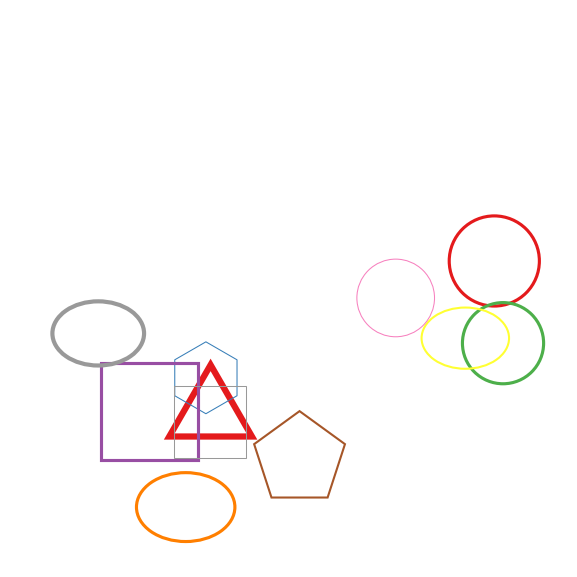[{"shape": "triangle", "thickness": 3, "radius": 0.41, "center": [0.365, 0.285]}, {"shape": "circle", "thickness": 1.5, "radius": 0.39, "center": [0.856, 0.547]}, {"shape": "hexagon", "thickness": 0.5, "radius": 0.31, "center": [0.357, 0.345]}, {"shape": "circle", "thickness": 1.5, "radius": 0.35, "center": [0.871, 0.405]}, {"shape": "square", "thickness": 1.5, "radius": 0.42, "center": [0.259, 0.286]}, {"shape": "oval", "thickness": 1.5, "radius": 0.43, "center": [0.322, 0.121]}, {"shape": "oval", "thickness": 1, "radius": 0.38, "center": [0.806, 0.414]}, {"shape": "pentagon", "thickness": 1, "radius": 0.41, "center": [0.519, 0.205]}, {"shape": "circle", "thickness": 0.5, "radius": 0.34, "center": [0.685, 0.483]}, {"shape": "square", "thickness": 0.5, "radius": 0.31, "center": [0.363, 0.268]}, {"shape": "oval", "thickness": 2, "radius": 0.4, "center": [0.17, 0.422]}]